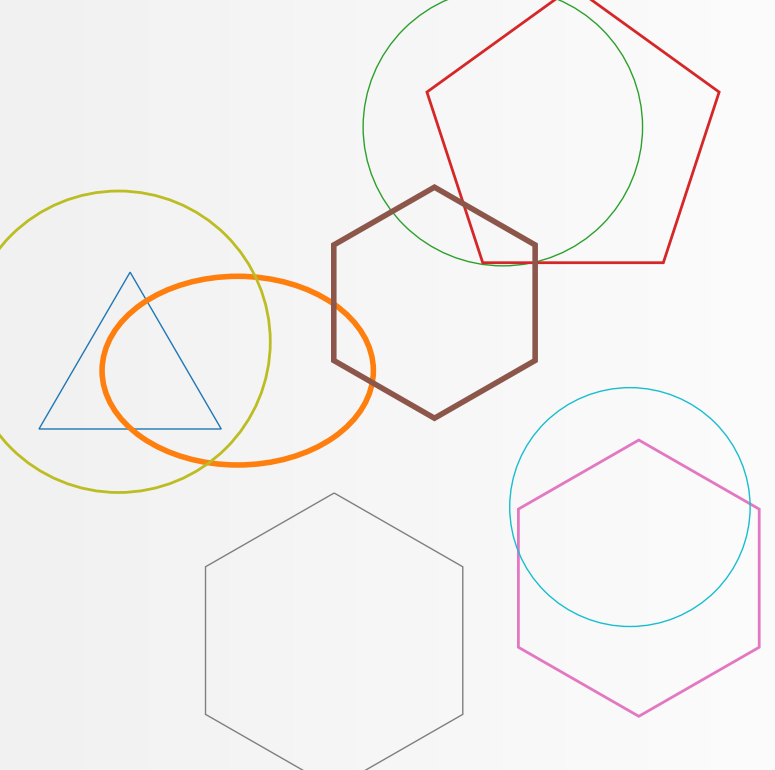[{"shape": "triangle", "thickness": 0.5, "radius": 0.68, "center": [0.168, 0.511]}, {"shape": "oval", "thickness": 2, "radius": 0.88, "center": [0.307, 0.519]}, {"shape": "circle", "thickness": 0.5, "radius": 0.9, "center": [0.649, 0.835]}, {"shape": "pentagon", "thickness": 1, "radius": 0.99, "center": [0.739, 0.819]}, {"shape": "hexagon", "thickness": 2, "radius": 0.75, "center": [0.561, 0.607]}, {"shape": "hexagon", "thickness": 1, "radius": 0.9, "center": [0.824, 0.249]}, {"shape": "hexagon", "thickness": 0.5, "radius": 0.96, "center": [0.431, 0.168]}, {"shape": "circle", "thickness": 1, "radius": 0.98, "center": [0.153, 0.556]}, {"shape": "circle", "thickness": 0.5, "radius": 0.78, "center": [0.813, 0.341]}]